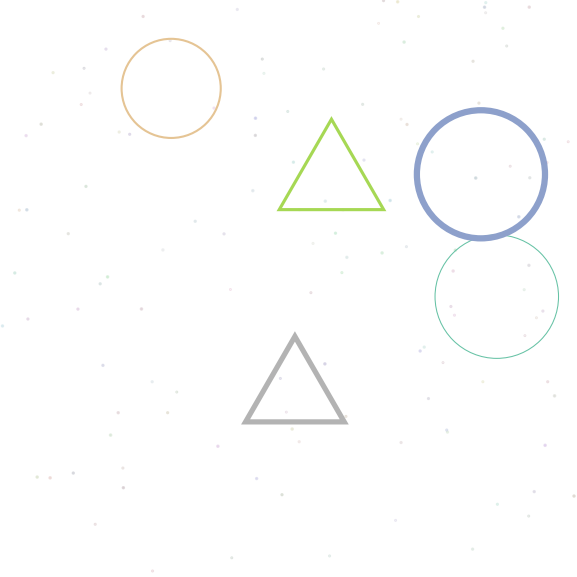[{"shape": "circle", "thickness": 0.5, "radius": 0.53, "center": [0.86, 0.485]}, {"shape": "circle", "thickness": 3, "radius": 0.55, "center": [0.833, 0.697]}, {"shape": "triangle", "thickness": 1.5, "radius": 0.52, "center": [0.574, 0.688]}, {"shape": "circle", "thickness": 1, "radius": 0.43, "center": [0.296, 0.846]}, {"shape": "triangle", "thickness": 2.5, "radius": 0.49, "center": [0.511, 0.318]}]